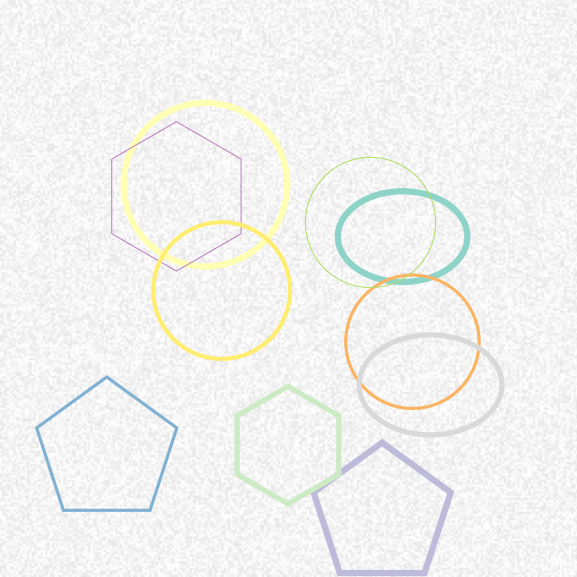[{"shape": "oval", "thickness": 3, "radius": 0.56, "center": [0.697, 0.589]}, {"shape": "circle", "thickness": 3, "radius": 0.71, "center": [0.356, 0.679]}, {"shape": "pentagon", "thickness": 3, "radius": 0.62, "center": [0.662, 0.108]}, {"shape": "pentagon", "thickness": 1.5, "radius": 0.64, "center": [0.185, 0.219]}, {"shape": "circle", "thickness": 1.5, "radius": 0.58, "center": [0.714, 0.407]}, {"shape": "circle", "thickness": 0.5, "radius": 0.56, "center": [0.642, 0.614]}, {"shape": "oval", "thickness": 2.5, "radius": 0.62, "center": [0.745, 0.333]}, {"shape": "hexagon", "thickness": 0.5, "radius": 0.65, "center": [0.305, 0.659]}, {"shape": "hexagon", "thickness": 2.5, "radius": 0.51, "center": [0.499, 0.228]}, {"shape": "circle", "thickness": 2, "radius": 0.59, "center": [0.384, 0.496]}]